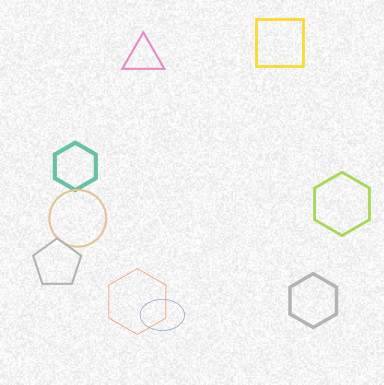[{"shape": "hexagon", "thickness": 3, "radius": 0.31, "center": [0.196, 0.568]}, {"shape": "hexagon", "thickness": 0.5, "radius": 0.43, "center": [0.357, 0.217]}, {"shape": "oval", "thickness": 0.5, "radius": 0.29, "center": [0.422, 0.182]}, {"shape": "triangle", "thickness": 1.5, "radius": 0.32, "center": [0.372, 0.853]}, {"shape": "hexagon", "thickness": 2, "radius": 0.41, "center": [0.888, 0.47]}, {"shape": "square", "thickness": 2, "radius": 0.31, "center": [0.726, 0.89]}, {"shape": "circle", "thickness": 1.5, "radius": 0.37, "center": [0.202, 0.433]}, {"shape": "pentagon", "thickness": 1.5, "radius": 0.33, "center": [0.149, 0.316]}, {"shape": "hexagon", "thickness": 2.5, "radius": 0.35, "center": [0.814, 0.219]}]